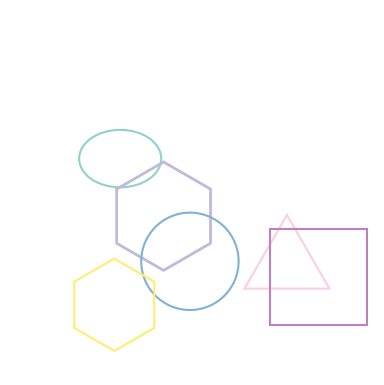[{"shape": "oval", "thickness": 1.5, "radius": 0.53, "center": [0.312, 0.588]}, {"shape": "hexagon", "thickness": 2, "radius": 0.7, "center": [0.425, 0.439]}, {"shape": "circle", "thickness": 1.5, "radius": 0.63, "center": [0.493, 0.321]}, {"shape": "triangle", "thickness": 1.5, "radius": 0.64, "center": [0.745, 0.314]}, {"shape": "square", "thickness": 1.5, "radius": 0.63, "center": [0.828, 0.281]}, {"shape": "hexagon", "thickness": 1.5, "radius": 0.6, "center": [0.297, 0.208]}]